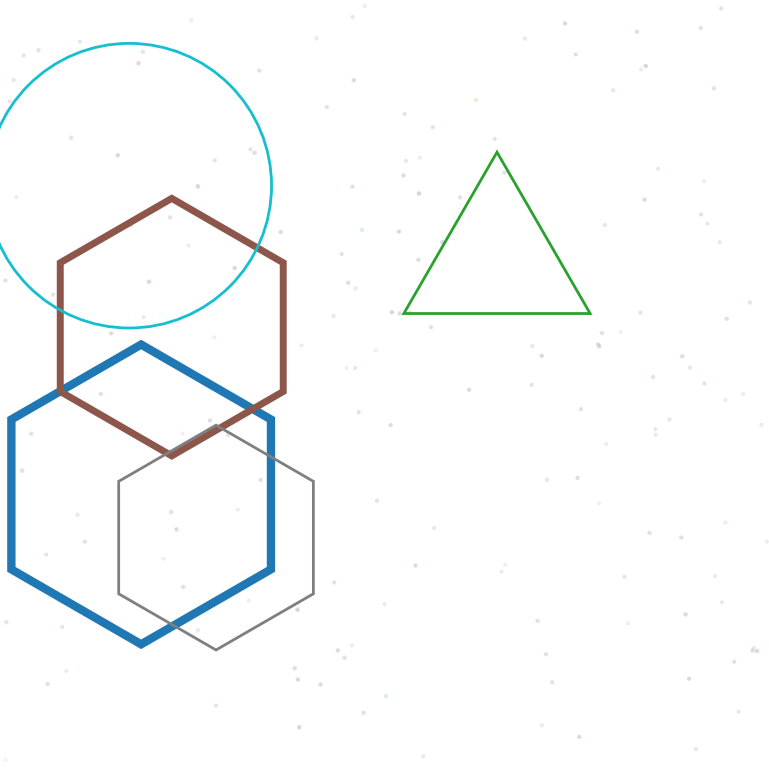[{"shape": "hexagon", "thickness": 3, "radius": 0.97, "center": [0.183, 0.358]}, {"shape": "triangle", "thickness": 1, "radius": 0.7, "center": [0.645, 0.663]}, {"shape": "hexagon", "thickness": 2.5, "radius": 0.84, "center": [0.223, 0.575]}, {"shape": "hexagon", "thickness": 1, "radius": 0.73, "center": [0.281, 0.302]}, {"shape": "circle", "thickness": 1, "radius": 0.92, "center": [0.168, 0.759]}]